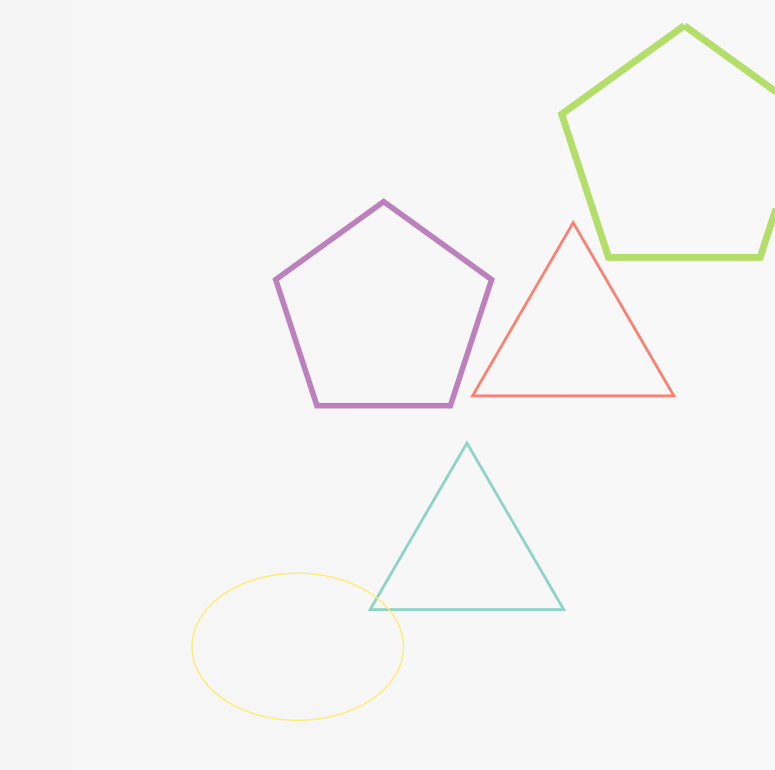[{"shape": "triangle", "thickness": 1, "radius": 0.72, "center": [0.602, 0.28]}, {"shape": "triangle", "thickness": 1, "radius": 0.75, "center": [0.74, 0.561]}, {"shape": "pentagon", "thickness": 2.5, "radius": 0.83, "center": [0.883, 0.8]}, {"shape": "pentagon", "thickness": 2, "radius": 0.73, "center": [0.495, 0.592]}, {"shape": "oval", "thickness": 0.5, "radius": 0.68, "center": [0.384, 0.16]}]